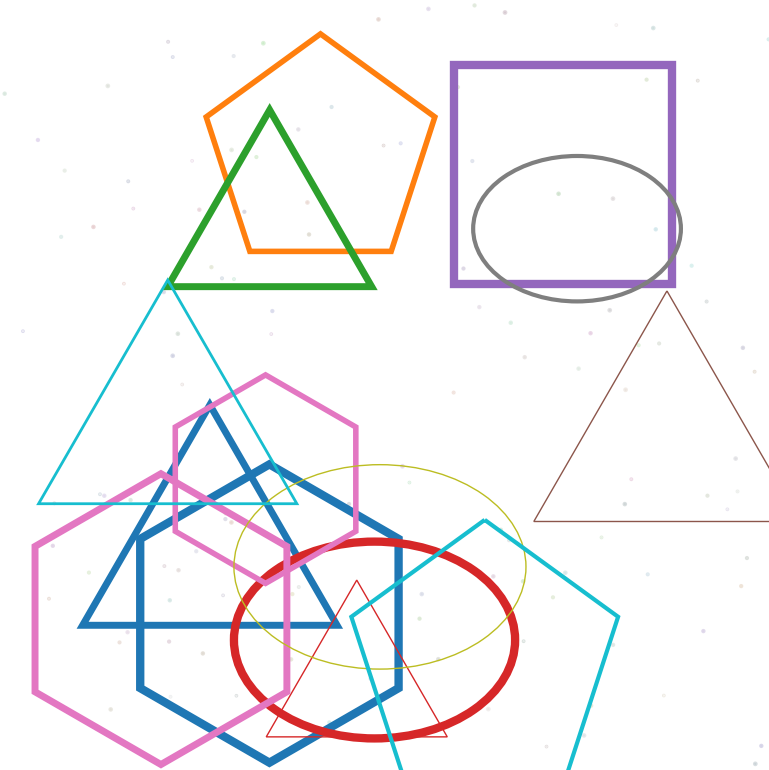[{"shape": "triangle", "thickness": 2.5, "radius": 0.95, "center": [0.273, 0.283]}, {"shape": "hexagon", "thickness": 3, "radius": 0.97, "center": [0.35, 0.203]}, {"shape": "pentagon", "thickness": 2, "radius": 0.78, "center": [0.416, 0.8]}, {"shape": "triangle", "thickness": 2.5, "radius": 0.76, "center": [0.35, 0.704]}, {"shape": "triangle", "thickness": 0.5, "radius": 0.68, "center": [0.463, 0.111]}, {"shape": "oval", "thickness": 3, "radius": 0.91, "center": [0.486, 0.169]}, {"shape": "square", "thickness": 3, "radius": 0.71, "center": [0.731, 0.773]}, {"shape": "triangle", "thickness": 0.5, "radius": 1.0, "center": [0.866, 0.423]}, {"shape": "hexagon", "thickness": 2.5, "radius": 0.94, "center": [0.209, 0.196]}, {"shape": "hexagon", "thickness": 2, "radius": 0.68, "center": [0.345, 0.378]}, {"shape": "oval", "thickness": 1.5, "radius": 0.67, "center": [0.749, 0.703]}, {"shape": "oval", "thickness": 0.5, "radius": 0.95, "center": [0.493, 0.264]}, {"shape": "pentagon", "thickness": 1.5, "radius": 0.91, "center": [0.63, 0.143]}, {"shape": "triangle", "thickness": 1, "radius": 0.97, "center": [0.218, 0.443]}]